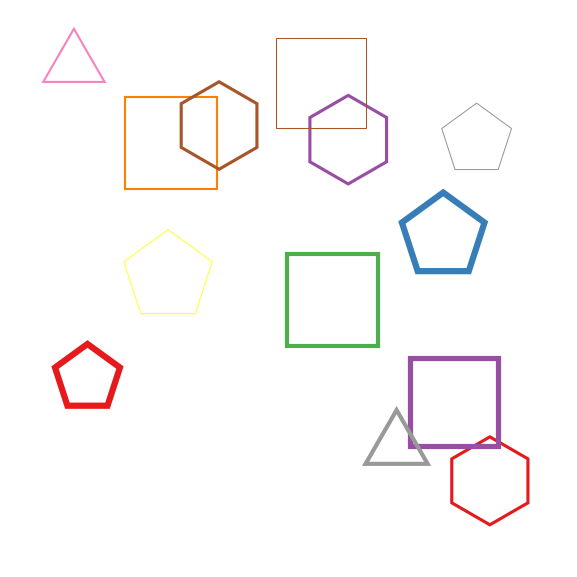[{"shape": "pentagon", "thickness": 3, "radius": 0.3, "center": [0.151, 0.344]}, {"shape": "hexagon", "thickness": 1.5, "radius": 0.38, "center": [0.848, 0.167]}, {"shape": "pentagon", "thickness": 3, "radius": 0.38, "center": [0.767, 0.59]}, {"shape": "square", "thickness": 2, "radius": 0.4, "center": [0.576, 0.48]}, {"shape": "square", "thickness": 2.5, "radius": 0.38, "center": [0.786, 0.303]}, {"shape": "hexagon", "thickness": 1.5, "radius": 0.38, "center": [0.603, 0.757]}, {"shape": "square", "thickness": 1, "radius": 0.4, "center": [0.296, 0.752]}, {"shape": "pentagon", "thickness": 0.5, "radius": 0.4, "center": [0.291, 0.521]}, {"shape": "hexagon", "thickness": 1.5, "radius": 0.38, "center": [0.379, 0.782]}, {"shape": "square", "thickness": 0.5, "radius": 0.39, "center": [0.556, 0.855]}, {"shape": "triangle", "thickness": 1, "radius": 0.31, "center": [0.128, 0.888]}, {"shape": "pentagon", "thickness": 0.5, "radius": 0.32, "center": [0.825, 0.757]}, {"shape": "triangle", "thickness": 2, "radius": 0.31, "center": [0.687, 0.227]}]